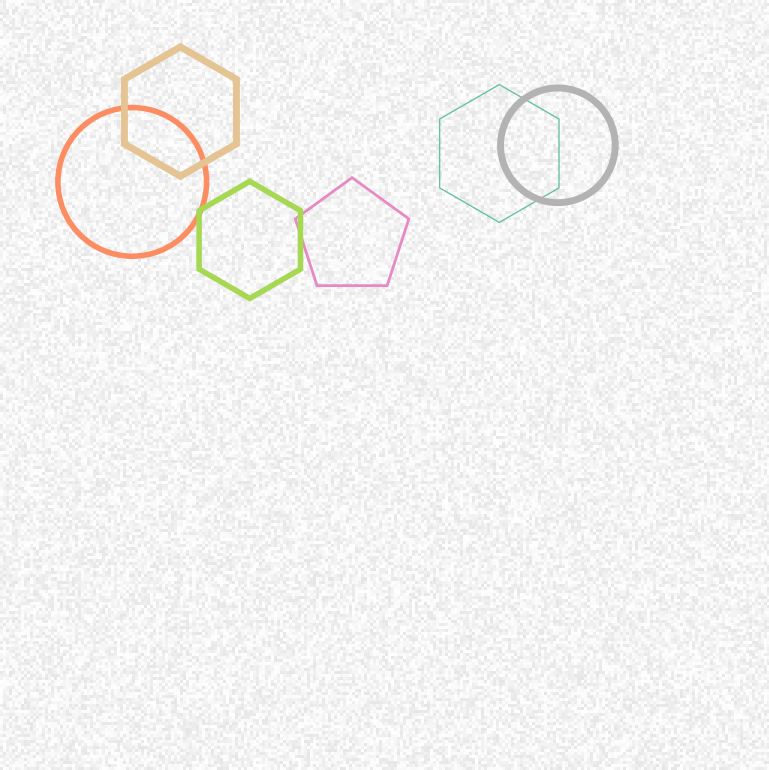[{"shape": "hexagon", "thickness": 0.5, "radius": 0.45, "center": [0.648, 0.801]}, {"shape": "circle", "thickness": 2, "radius": 0.48, "center": [0.172, 0.764]}, {"shape": "pentagon", "thickness": 1, "radius": 0.39, "center": [0.457, 0.692]}, {"shape": "hexagon", "thickness": 2, "radius": 0.38, "center": [0.324, 0.688]}, {"shape": "hexagon", "thickness": 2.5, "radius": 0.42, "center": [0.234, 0.855]}, {"shape": "circle", "thickness": 2.5, "radius": 0.37, "center": [0.725, 0.811]}]